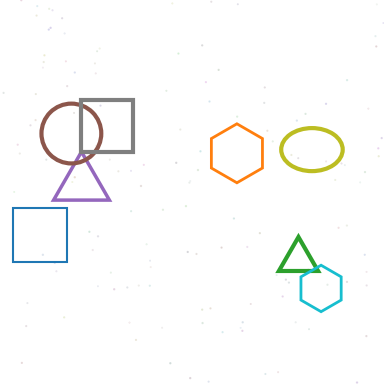[{"shape": "square", "thickness": 1.5, "radius": 0.35, "center": [0.104, 0.39]}, {"shape": "hexagon", "thickness": 2, "radius": 0.38, "center": [0.615, 0.602]}, {"shape": "triangle", "thickness": 3, "radius": 0.29, "center": [0.775, 0.326]}, {"shape": "triangle", "thickness": 2.5, "radius": 0.42, "center": [0.212, 0.522]}, {"shape": "circle", "thickness": 3, "radius": 0.39, "center": [0.185, 0.653]}, {"shape": "square", "thickness": 3, "radius": 0.34, "center": [0.278, 0.674]}, {"shape": "oval", "thickness": 3, "radius": 0.4, "center": [0.81, 0.611]}, {"shape": "hexagon", "thickness": 2, "radius": 0.3, "center": [0.834, 0.251]}]